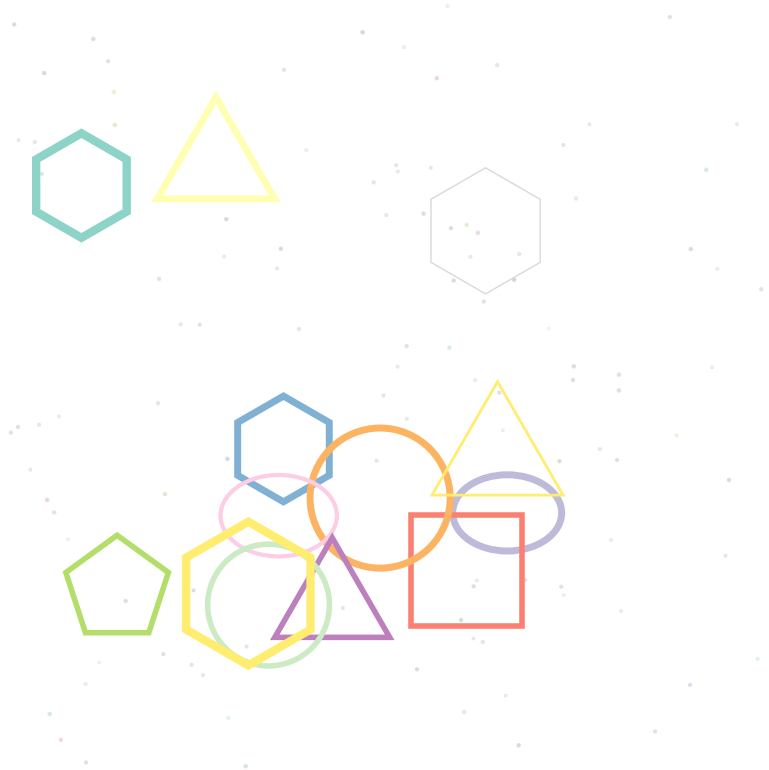[{"shape": "hexagon", "thickness": 3, "radius": 0.34, "center": [0.106, 0.759]}, {"shape": "triangle", "thickness": 2.5, "radius": 0.44, "center": [0.28, 0.786]}, {"shape": "oval", "thickness": 2.5, "radius": 0.35, "center": [0.659, 0.334]}, {"shape": "square", "thickness": 2, "radius": 0.36, "center": [0.606, 0.259]}, {"shape": "hexagon", "thickness": 2.5, "radius": 0.34, "center": [0.368, 0.417]}, {"shape": "circle", "thickness": 2.5, "radius": 0.45, "center": [0.494, 0.353]}, {"shape": "pentagon", "thickness": 2, "radius": 0.35, "center": [0.152, 0.235]}, {"shape": "oval", "thickness": 1.5, "radius": 0.38, "center": [0.362, 0.33]}, {"shape": "hexagon", "thickness": 0.5, "radius": 0.41, "center": [0.631, 0.7]}, {"shape": "triangle", "thickness": 2, "radius": 0.43, "center": [0.431, 0.215]}, {"shape": "circle", "thickness": 2, "radius": 0.4, "center": [0.349, 0.214]}, {"shape": "hexagon", "thickness": 3, "radius": 0.47, "center": [0.323, 0.229]}, {"shape": "triangle", "thickness": 1, "radius": 0.49, "center": [0.646, 0.406]}]